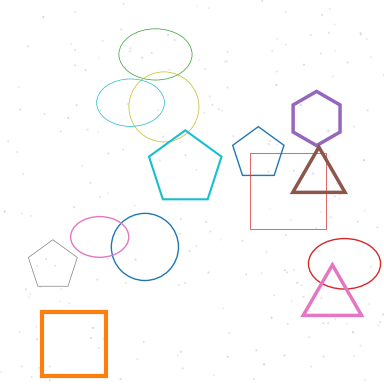[{"shape": "circle", "thickness": 1, "radius": 0.44, "center": [0.376, 0.359]}, {"shape": "pentagon", "thickness": 1, "radius": 0.35, "center": [0.671, 0.601]}, {"shape": "square", "thickness": 3, "radius": 0.42, "center": [0.192, 0.106]}, {"shape": "oval", "thickness": 0.5, "radius": 0.48, "center": [0.404, 0.859]}, {"shape": "square", "thickness": 0.5, "radius": 0.49, "center": [0.748, 0.504]}, {"shape": "oval", "thickness": 1, "radius": 0.47, "center": [0.895, 0.315]}, {"shape": "hexagon", "thickness": 2.5, "radius": 0.35, "center": [0.822, 0.692]}, {"shape": "triangle", "thickness": 2.5, "radius": 0.39, "center": [0.828, 0.54]}, {"shape": "triangle", "thickness": 2.5, "radius": 0.44, "center": [0.863, 0.224]}, {"shape": "oval", "thickness": 1, "radius": 0.38, "center": [0.259, 0.385]}, {"shape": "pentagon", "thickness": 0.5, "radius": 0.33, "center": [0.137, 0.311]}, {"shape": "circle", "thickness": 0.5, "radius": 0.45, "center": [0.426, 0.722]}, {"shape": "oval", "thickness": 0.5, "radius": 0.44, "center": [0.339, 0.733]}, {"shape": "pentagon", "thickness": 1.5, "radius": 0.5, "center": [0.481, 0.562]}]